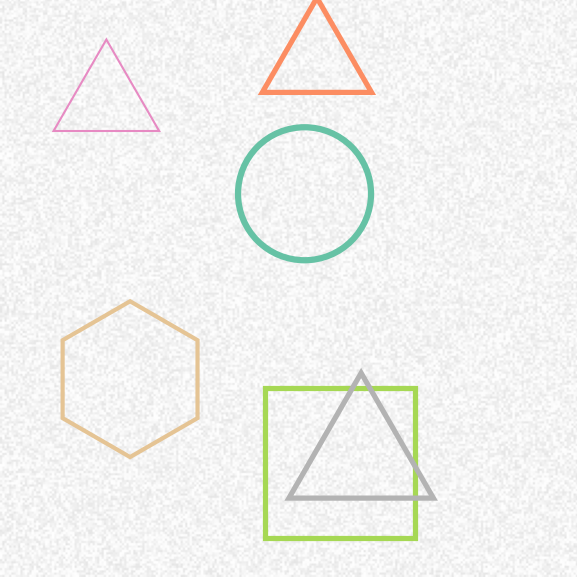[{"shape": "circle", "thickness": 3, "radius": 0.58, "center": [0.527, 0.664]}, {"shape": "triangle", "thickness": 2.5, "radius": 0.55, "center": [0.549, 0.894]}, {"shape": "triangle", "thickness": 1, "radius": 0.53, "center": [0.184, 0.825]}, {"shape": "square", "thickness": 2.5, "radius": 0.65, "center": [0.589, 0.198]}, {"shape": "hexagon", "thickness": 2, "radius": 0.67, "center": [0.225, 0.343]}, {"shape": "triangle", "thickness": 2.5, "radius": 0.72, "center": [0.625, 0.209]}]